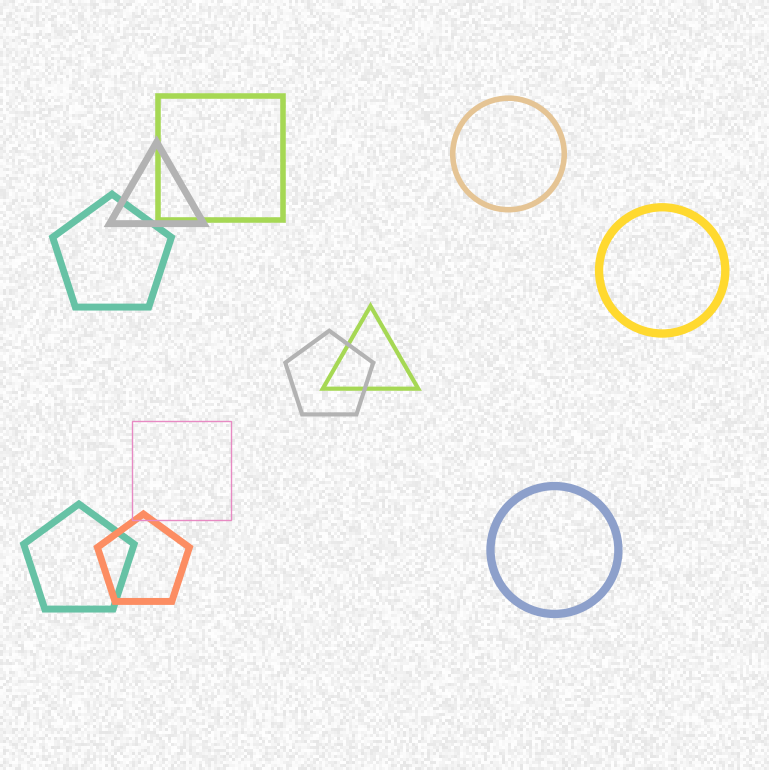[{"shape": "pentagon", "thickness": 2.5, "radius": 0.41, "center": [0.145, 0.667]}, {"shape": "pentagon", "thickness": 2.5, "radius": 0.38, "center": [0.102, 0.27]}, {"shape": "pentagon", "thickness": 2.5, "radius": 0.31, "center": [0.186, 0.27]}, {"shape": "circle", "thickness": 3, "radius": 0.42, "center": [0.72, 0.286]}, {"shape": "square", "thickness": 0.5, "radius": 0.32, "center": [0.236, 0.389]}, {"shape": "triangle", "thickness": 1.5, "radius": 0.36, "center": [0.481, 0.531]}, {"shape": "square", "thickness": 2, "radius": 0.4, "center": [0.287, 0.795]}, {"shape": "circle", "thickness": 3, "radius": 0.41, "center": [0.86, 0.649]}, {"shape": "circle", "thickness": 2, "radius": 0.36, "center": [0.66, 0.8]}, {"shape": "triangle", "thickness": 2.5, "radius": 0.35, "center": [0.204, 0.745]}, {"shape": "pentagon", "thickness": 1.5, "radius": 0.3, "center": [0.428, 0.51]}]